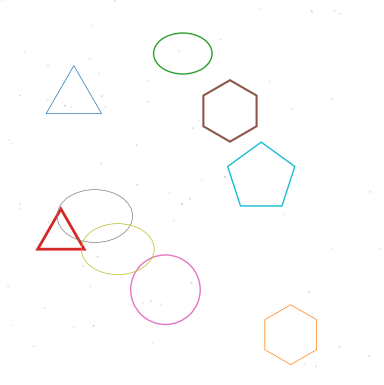[{"shape": "triangle", "thickness": 0.5, "radius": 0.42, "center": [0.192, 0.746]}, {"shape": "hexagon", "thickness": 0.5, "radius": 0.39, "center": [0.755, 0.131]}, {"shape": "oval", "thickness": 1, "radius": 0.38, "center": [0.475, 0.861]}, {"shape": "triangle", "thickness": 2, "radius": 0.35, "center": [0.158, 0.388]}, {"shape": "hexagon", "thickness": 1.5, "radius": 0.4, "center": [0.597, 0.712]}, {"shape": "circle", "thickness": 1, "radius": 0.45, "center": [0.43, 0.247]}, {"shape": "oval", "thickness": 0.5, "radius": 0.49, "center": [0.246, 0.439]}, {"shape": "oval", "thickness": 0.5, "radius": 0.47, "center": [0.306, 0.353]}, {"shape": "pentagon", "thickness": 1, "radius": 0.46, "center": [0.679, 0.539]}]